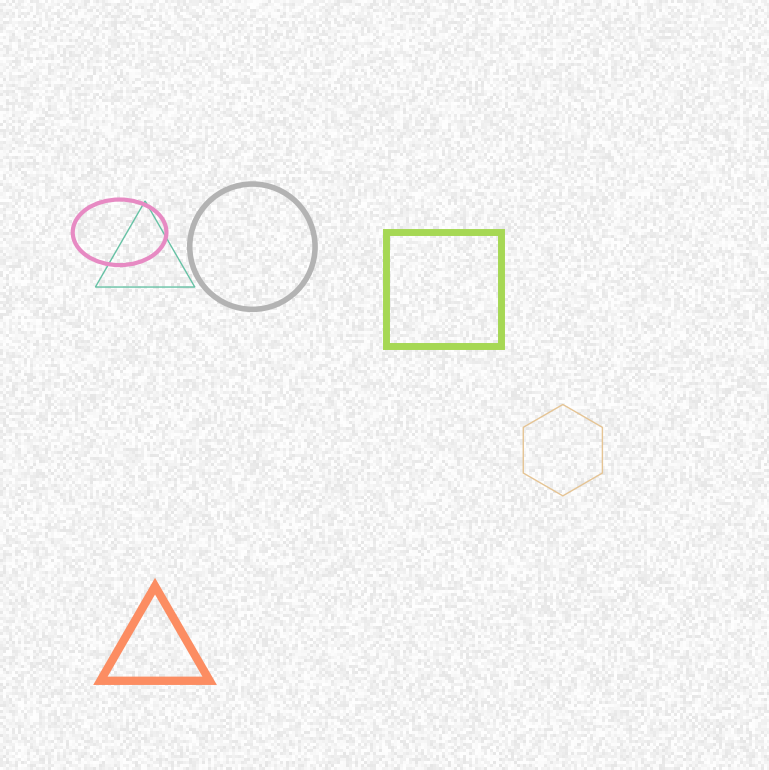[{"shape": "triangle", "thickness": 0.5, "radius": 0.37, "center": [0.188, 0.664]}, {"shape": "triangle", "thickness": 3, "radius": 0.41, "center": [0.201, 0.157]}, {"shape": "oval", "thickness": 1.5, "radius": 0.3, "center": [0.155, 0.698]}, {"shape": "square", "thickness": 2.5, "radius": 0.37, "center": [0.576, 0.625]}, {"shape": "hexagon", "thickness": 0.5, "radius": 0.3, "center": [0.731, 0.415]}, {"shape": "circle", "thickness": 2, "radius": 0.41, "center": [0.328, 0.68]}]